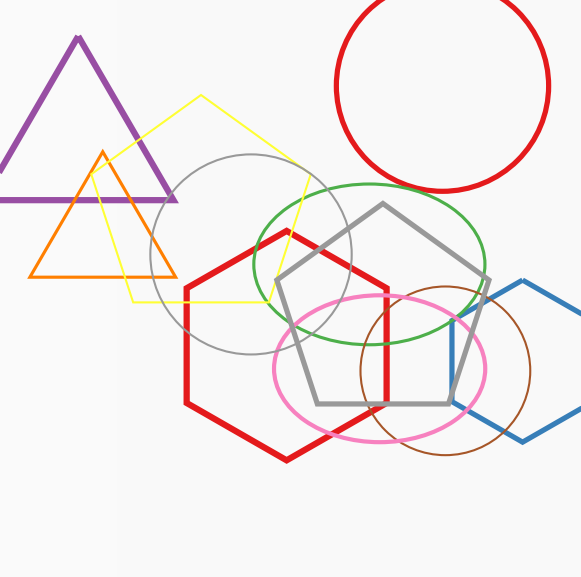[{"shape": "hexagon", "thickness": 3, "radius": 0.99, "center": [0.493, 0.401]}, {"shape": "circle", "thickness": 2.5, "radius": 0.91, "center": [0.761, 0.85]}, {"shape": "hexagon", "thickness": 2.5, "radius": 0.7, "center": [0.899, 0.374]}, {"shape": "oval", "thickness": 1.5, "radius": 0.99, "center": [0.635, 0.541]}, {"shape": "triangle", "thickness": 3, "radius": 0.95, "center": [0.135, 0.747]}, {"shape": "triangle", "thickness": 1.5, "radius": 0.72, "center": [0.177, 0.592]}, {"shape": "pentagon", "thickness": 1, "radius": 0.99, "center": [0.346, 0.636]}, {"shape": "circle", "thickness": 1, "radius": 0.73, "center": [0.766, 0.357]}, {"shape": "oval", "thickness": 2, "radius": 0.91, "center": [0.653, 0.361]}, {"shape": "circle", "thickness": 1, "radius": 0.87, "center": [0.432, 0.559]}, {"shape": "pentagon", "thickness": 2.5, "radius": 0.96, "center": [0.659, 0.455]}]